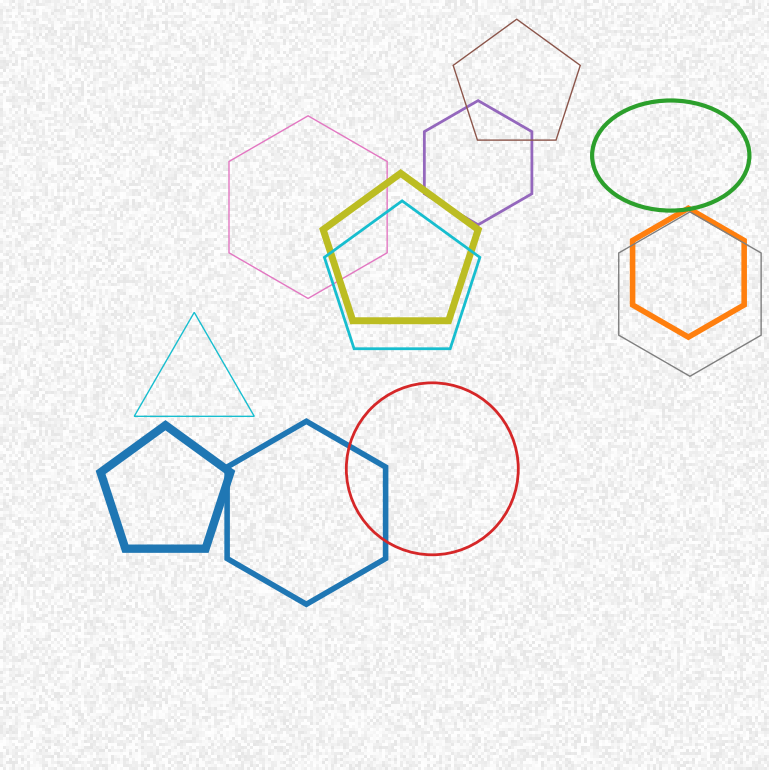[{"shape": "hexagon", "thickness": 2, "radius": 0.59, "center": [0.398, 0.334]}, {"shape": "pentagon", "thickness": 3, "radius": 0.44, "center": [0.215, 0.359]}, {"shape": "hexagon", "thickness": 2, "radius": 0.42, "center": [0.894, 0.646]}, {"shape": "oval", "thickness": 1.5, "radius": 0.51, "center": [0.871, 0.798]}, {"shape": "circle", "thickness": 1, "radius": 0.56, "center": [0.561, 0.391]}, {"shape": "hexagon", "thickness": 1, "radius": 0.4, "center": [0.621, 0.789]}, {"shape": "pentagon", "thickness": 0.5, "radius": 0.43, "center": [0.671, 0.888]}, {"shape": "hexagon", "thickness": 0.5, "radius": 0.59, "center": [0.4, 0.731]}, {"shape": "hexagon", "thickness": 0.5, "radius": 0.53, "center": [0.896, 0.618]}, {"shape": "pentagon", "thickness": 2.5, "radius": 0.53, "center": [0.52, 0.669]}, {"shape": "triangle", "thickness": 0.5, "radius": 0.45, "center": [0.252, 0.504]}, {"shape": "pentagon", "thickness": 1, "radius": 0.53, "center": [0.522, 0.633]}]